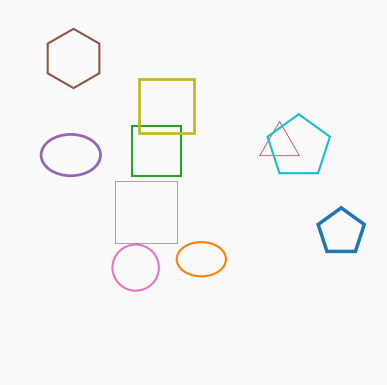[{"shape": "pentagon", "thickness": 2.5, "radius": 0.31, "center": [0.881, 0.398]}, {"shape": "oval", "thickness": 1.5, "radius": 0.32, "center": [0.52, 0.327]}, {"shape": "square", "thickness": 1.5, "radius": 0.32, "center": [0.404, 0.608]}, {"shape": "triangle", "thickness": 0.5, "radius": 0.3, "center": [0.721, 0.625]}, {"shape": "oval", "thickness": 2, "radius": 0.38, "center": [0.183, 0.597]}, {"shape": "hexagon", "thickness": 1.5, "radius": 0.38, "center": [0.19, 0.848]}, {"shape": "circle", "thickness": 1.5, "radius": 0.3, "center": [0.35, 0.305]}, {"shape": "square", "thickness": 0.5, "radius": 0.4, "center": [0.377, 0.449]}, {"shape": "square", "thickness": 2, "radius": 0.35, "center": [0.43, 0.724]}, {"shape": "pentagon", "thickness": 1.5, "radius": 0.42, "center": [0.771, 0.619]}]